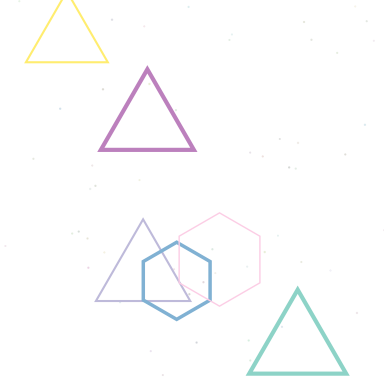[{"shape": "triangle", "thickness": 3, "radius": 0.73, "center": [0.773, 0.102]}, {"shape": "triangle", "thickness": 1.5, "radius": 0.71, "center": [0.372, 0.289]}, {"shape": "hexagon", "thickness": 2.5, "radius": 0.5, "center": [0.459, 0.271]}, {"shape": "hexagon", "thickness": 1, "radius": 0.61, "center": [0.57, 0.326]}, {"shape": "triangle", "thickness": 3, "radius": 0.7, "center": [0.383, 0.68]}, {"shape": "triangle", "thickness": 1.5, "radius": 0.61, "center": [0.174, 0.9]}]